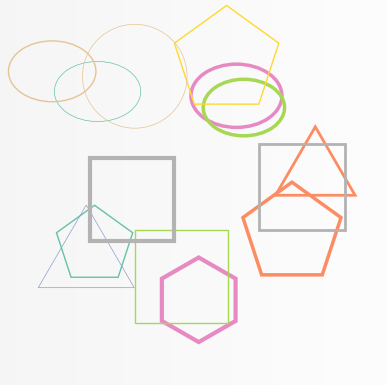[{"shape": "pentagon", "thickness": 1, "radius": 0.52, "center": [0.244, 0.363]}, {"shape": "oval", "thickness": 0.5, "radius": 0.56, "center": [0.252, 0.762]}, {"shape": "triangle", "thickness": 2, "radius": 0.59, "center": [0.814, 0.552]}, {"shape": "pentagon", "thickness": 2.5, "radius": 0.67, "center": [0.753, 0.394]}, {"shape": "triangle", "thickness": 0.5, "radius": 0.72, "center": [0.223, 0.324]}, {"shape": "hexagon", "thickness": 3, "radius": 0.55, "center": [0.513, 0.221]}, {"shape": "oval", "thickness": 2.5, "radius": 0.59, "center": [0.61, 0.751]}, {"shape": "oval", "thickness": 2.5, "radius": 0.52, "center": [0.629, 0.721]}, {"shape": "square", "thickness": 1, "radius": 0.6, "center": [0.468, 0.282]}, {"shape": "pentagon", "thickness": 1, "radius": 0.71, "center": [0.585, 0.844]}, {"shape": "oval", "thickness": 1, "radius": 0.56, "center": [0.135, 0.815]}, {"shape": "circle", "thickness": 0.5, "radius": 0.67, "center": [0.348, 0.802]}, {"shape": "square", "thickness": 2, "radius": 0.56, "center": [0.78, 0.514]}, {"shape": "square", "thickness": 3, "radius": 0.54, "center": [0.34, 0.483]}]